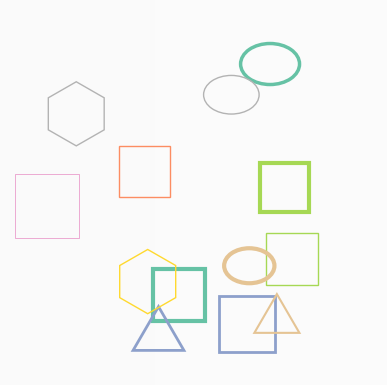[{"shape": "square", "thickness": 3, "radius": 0.33, "center": [0.462, 0.234]}, {"shape": "oval", "thickness": 2.5, "radius": 0.38, "center": [0.697, 0.834]}, {"shape": "square", "thickness": 1, "radius": 0.33, "center": [0.374, 0.554]}, {"shape": "square", "thickness": 2, "radius": 0.36, "center": [0.636, 0.158]}, {"shape": "triangle", "thickness": 2, "radius": 0.38, "center": [0.409, 0.128]}, {"shape": "square", "thickness": 0.5, "radius": 0.42, "center": [0.121, 0.465]}, {"shape": "square", "thickness": 3, "radius": 0.32, "center": [0.733, 0.513]}, {"shape": "square", "thickness": 1, "radius": 0.34, "center": [0.754, 0.328]}, {"shape": "hexagon", "thickness": 1, "radius": 0.42, "center": [0.381, 0.269]}, {"shape": "triangle", "thickness": 1.5, "radius": 0.34, "center": [0.715, 0.169]}, {"shape": "oval", "thickness": 3, "radius": 0.32, "center": [0.643, 0.31]}, {"shape": "oval", "thickness": 1, "radius": 0.36, "center": [0.597, 0.754]}, {"shape": "hexagon", "thickness": 1, "radius": 0.42, "center": [0.197, 0.704]}]